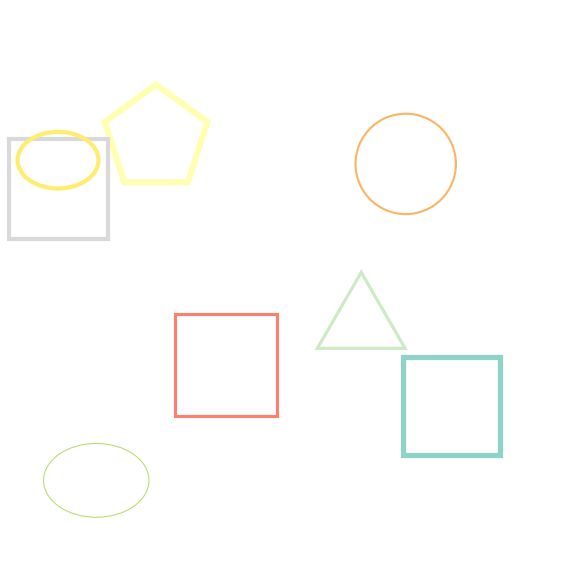[{"shape": "square", "thickness": 2.5, "radius": 0.42, "center": [0.782, 0.296]}, {"shape": "pentagon", "thickness": 3, "radius": 0.47, "center": [0.27, 0.759]}, {"shape": "square", "thickness": 1.5, "radius": 0.44, "center": [0.391, 0.367]}, {"shape": "circle", "thickness": 1, "radius": 0.43, "center": [0.703, 0.715]}, {"shape": "oval", "thickness": 0.5, "radius": 0.46, "center": [0.167, 0.167]}, {"shape": "square", "thickness": 2, "radius": 0.43, "center": [0.101, 0.672]}, {"shape": "triangle", "thickness": 1.5, "radius": 0.44, "center": [0.626, 0.44]}, {"shape": "oval", "thickness": 2, "radius": 0.35, "center": [0.101, 0.722]}]